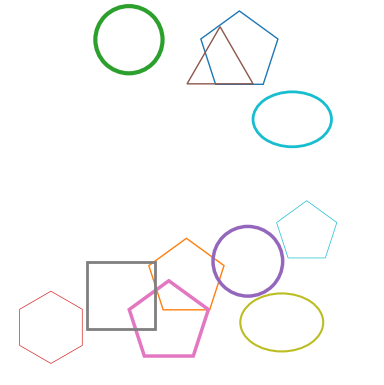[{"shape": "pentagon", "thickness": 1, "radius": 0.53, "center": [0.622, 0.866]}, {"shape": "pentagon", "thickness": 1, "radius": 0.51, "center": [0.484, 0.278]}, {"shape": "circle", "thickness": 3, "radius": 0.44, "center": [0.335, 0.897]}, {"shape": "hexagon", "thickness": 0.5, "radius": 0.47, "center": [0.132, 0.15]}, {"shape": "circle", "thickness": 2.5, "radius": 0.45, "center": [0.644, 0.321]}, {"shape": "triangle", "thickness": 1, "radius": 0.49, "center": [0.572, 0.832]}, {"shape": "pentagon", "thickness": 2.5, "radius": 0.54, "center": [0.438, 0.163]}, {"shape": "square", "thickness": 2, "radius": 0.44, "center": [0.315, 0.233]}, {"shape": "oval", "thickness": 1.5, "radius": 0.54, "center": [0.732, 0.163]}, {"shape": "pentagon", "thickness": 0.5, "radius": 0.41, "center": [0.797, 0.396]}, {"shape": "oval", "thickness": 2, "radius": 0.51, "center": [0.759, 0.69]}]